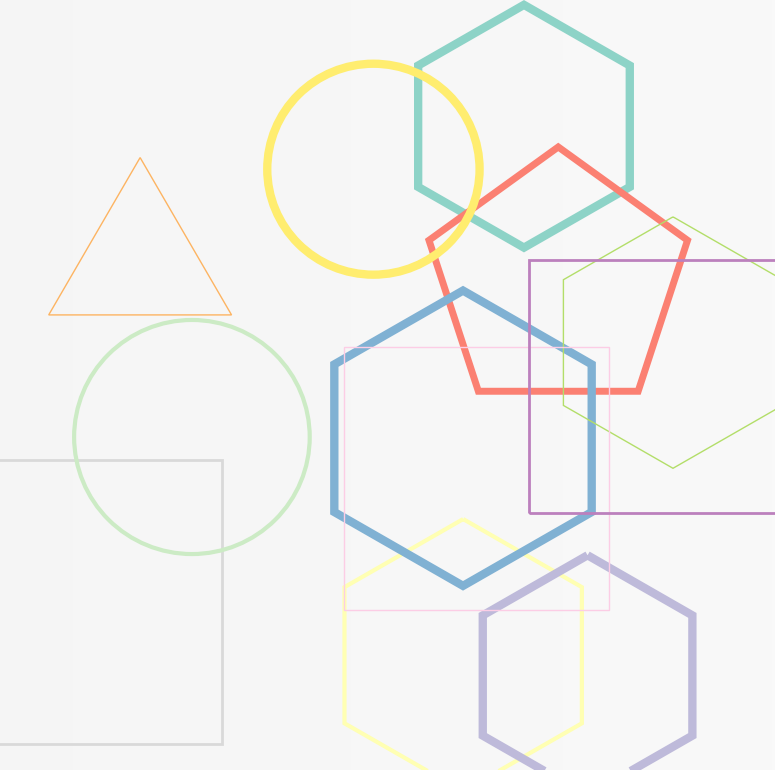[{"shape": "hexagon", "thickness": 3, "radius": 0.79, "center": [0.676, 0.836]}, {"shape": "hexagon", "thickness": 1.5, "radius": 0.88, "center": [0.598, 0.149]}, {"shape": "hexagon", "thickness": 3, "radius": 0.78, "center": [0.758, 0.123]}, {"shape": "pentagon", "thickness": 2.5, "radius": 0.88, "center": [0.72, 0.634]}, {"shape": "hexagon", "thickness": 3, "radius": 0.96, "center": [0.597, 0.431]}, {"shape": "triangle", "thickness": 0.5, "radius": 0.68, "center": [0.181, 0.659]}, {"shape": "hexagon", "thickness": 0.5, "radius": 0.82, "center": [0.868, 0.555]}, {"shape": "square", "thickness": 0.5, "radius": 0.85, "center": [0.615, 0.378]}, {"shape": "square", "thickness": 1, "radius": 0.92, "center": [0.102, 0.218]}, {"shape": "square", "thickness": 1, "radius": 0.82, "center": [0.847, 0.498]}, {"shape": "circle", "thickness": 1.5, "radius": 0.76, "center": [0.248, 0.432]}, {"shape": "circle", "thickness": 3, "radius": 0.68, "center": [0.482, 0.78]}]